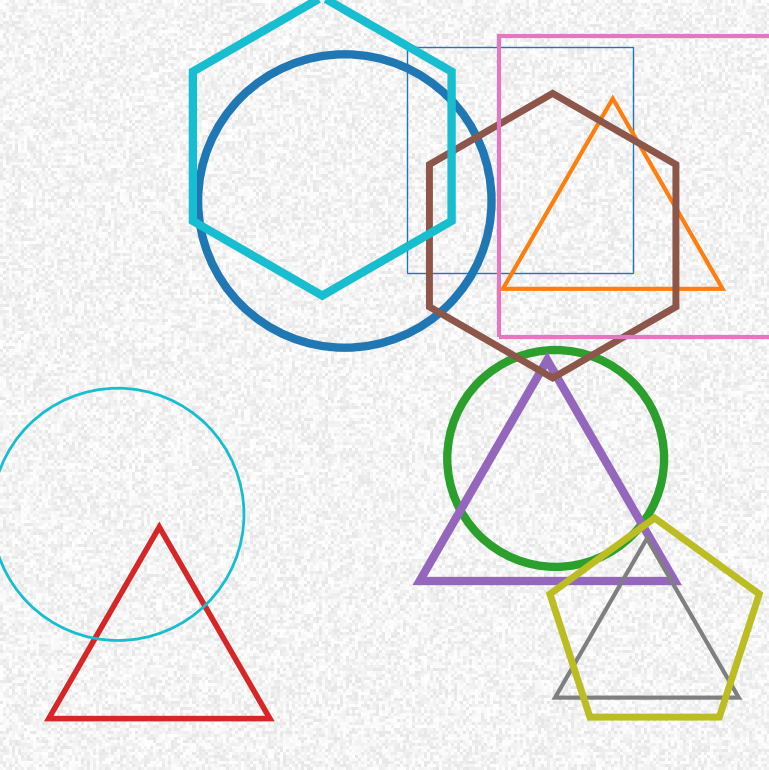[{"shape": "square", "thickness": 0.5, "radius": 0.73, "center": [0.675, 0.793]}, {"shape": "circle", "thickness": 3, "radius": 0.95, "center": [0.448, 0.739]}, {"shape": "triangle", "thickness": 1.5, "radius": 0.82, "center": [0.796, 0.707]}, {"shape": "circle", "thickness": 3, "radius": 0.7, "center": [0.722, 0.405]}, {"shape": "triangle", "thickness": 2, "radius": 0.83, "center": [0.207, 0.15]}, {"shape": "triangle", "thickness": 3, "radius": 0.96, "center": [0.711, 0.341]}, {"shape": "hexagon", "thickness": 2.5, "radius": 0.92, "center": [0.718, 0.694]}, {"shape": "square", "thickness": 1.5, "radius": 0.98, "center": [0.844, 0.757]}, {"shape": "triangle", "thickness": 1.5, "radius": 0.69, "center": [0.84, 0.163]}, {"shape": "pentagon", "thickness": 2.5, "radius": 0.71, "center": [0.85, 0.184]}, {"shape": "circle", "thickness": 1, "radius": 0.82, "center": [0.153, 0.332]}, {"shape": "hexagon", "thickness": 3, "radius": 0.97, "center": [0.418, 0.81]}]